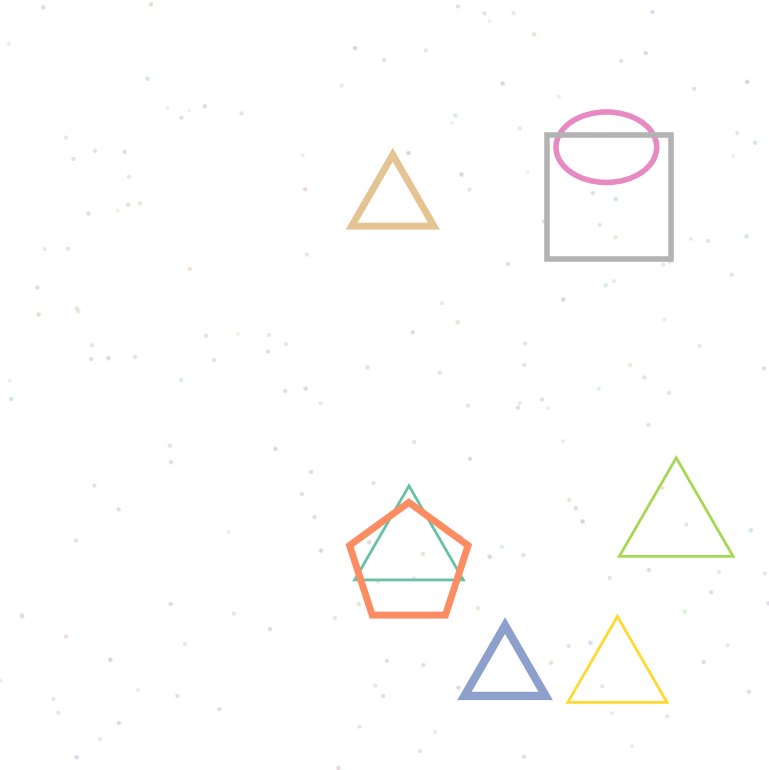[{"shape": "triangle", "thickness": 1, "radius": 0.41, "center": [0.531, 0.288]}, {"shape": "pentagon", "thickness": 2.5, "radius": 0.4, "center": [0.531, 0.267]}, {"shape": "triangle", "thickness": 3, "radius": 0.3, "center": [0.656, 0.127]}, {"shape": "oval", "thickness": 2, "radius": 0.33, "center": [0.787, 0.809]}, {"shape": "triangle", "thickness": 1, "radius": 0.43, "center": [0.878, 0.32]}, {"shape": "triangle", "thickness": 1, "radius": 0.37, "center": [0.802, 0.125]}, {"shape": "triangle", "thickness": 2.5, "radius": 0.31, "center": [0.51, 0.737]}, {"shape": "square", "thickness": 2, "radius": 0.4, "center": [0.791, 0.744]}]